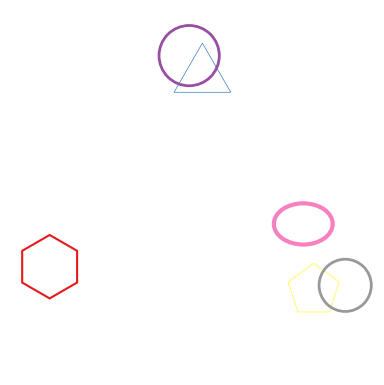[{"shape": "hexagon", "thickness": 1.5, "radius": 0.41, "center": [0.129, 0.307]}, {"shape": "triangle", "thickness": 0.5, "radius": 0.43, "center": [0.526, 0.803]}, {"shape": "circle", "thickness": 2, "radius": 0.39, "center": [0.491, 0.855]}, {"shape": "pentagon", "thickness": 0.5, "radius": 0.35, "center": [0.815, 0.246]}, {"shape": "oval", "thickness": 3, "radius": 0.38, "center": [0.788, 0.418]}, {"shape": "circle", "thickness": 2, "radius": 0.34, "center": [0.897, 0.259]}]